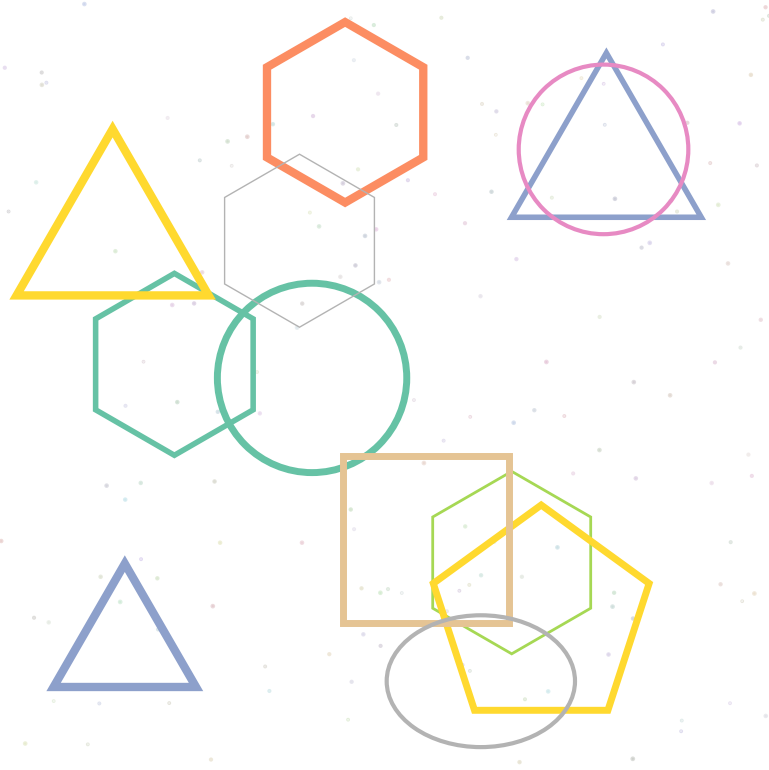[{"shape": "hexagon", "thickness": 2, "radius": 0.59, "center": [0.226, 0.527]}, {"shape": "circle", "thickness": 2.5, "radius": 0.61, "center": [0.405, 0.509]}, {"shape": "hexagon", "thickness": 3, "radius": 0.59, "center": [0.448, 0.854]}, {"shape": "triangle", "thickness": 2, "radius": 0.71, "center": [0.788, 0.789]}, {"shape": "triangle", "thickness": 3, "radius": 0.53, "center": [0.162, 0.161]}, {"shape": "circle", "thickness": 1.5, "radius": 0.55, "center": [0.784, 0.806]}, {"shape": "hexagon", "thickness": 1, "radius": 0.59, "center": [0.665, 0.269]}, {"shape": "triangle", "thickness": 3, "radius": 0.72, "center": [0.146, 0.688]}, {"shape": "pentagon", "thickness": 2.5, "radius": 0.74, "center": [0.703, 0.197]}, {"shape": "square", "thickness": 2.5, "radius": 0.54, "center": [0.553, 0.299]}, {"shape": "hexagon", "thickness": 0.5, "radius": 0.56, "center": [0.389, 0.687]}, {"shape": "oval", "thickness": 1.5, "radius": 0.61, "center": [0.624, 0.115]}]